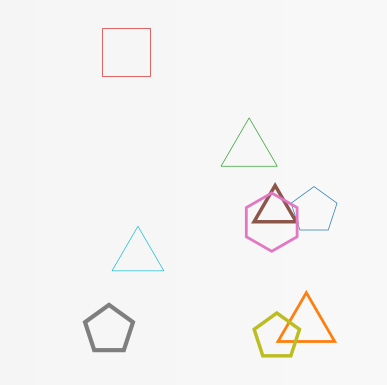[{"shape": "pentagon", "thickness": 0.5, "radius": 0.31, "center": [0.81, 0.453]}, {"shape": "triangle", "thickness": 2, "radius": 0.42, "center": [0.791, 0.155]}, {"shape": "triangle", "thickness": 0.5, "radius": 0.42, "center": [0.643, 0.61]}, {"shape": "square", "thickness": 0.5, "radius": 0.31, "center": [0.325, 0.865]}, {"shape": "triangle", "thickness": 2.5, "radius": 0.31, "center": [0.71, 0.455]}, {"shape": "hexagon", "thickness": 2, "radius": 0.38, "center": [0.701, 0.423]}, {"shape": "pentagon", "thickness": 3, "radius": 0.33, "center": [0.281, 0.143]}, {"shape": "pentagon", "thickness": 2.5, "radius": 0.31, "center": [0.714, 0.126]}, {"shape": "triangle", "thickness": 0.5, "radius": 0.39, "center": [0.356, 0.335]}]